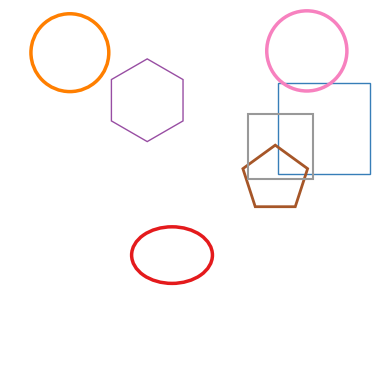[{"shape": "oval", "thickness": 2.5, "radius": 0.52, "center": [0.447, 0.337]}, {"shape": "square", "thickness": 1, "radius": 0.59, "center": [0.841, 0.667]}, {"shape": "hexagon", "thickness": 1, "radius": 0.54, "center": [0.382, 0.74]}, {"shape": "circle", "thickness": 2.5, "radius": 0.51, "center": [0.181, 0.863]}, {"shape": "pentagon", "thickness": 2, "radius": 0.44, "center": [0.715, 0.535]}, {"shape": "circle", "thickness": 2.5, "radius": 0.52, "center": [0.797, 0.868]}, {"shape": "square", "thickness": 1.5, "radius": 0.42, "center": [0.73, 0.62]}]